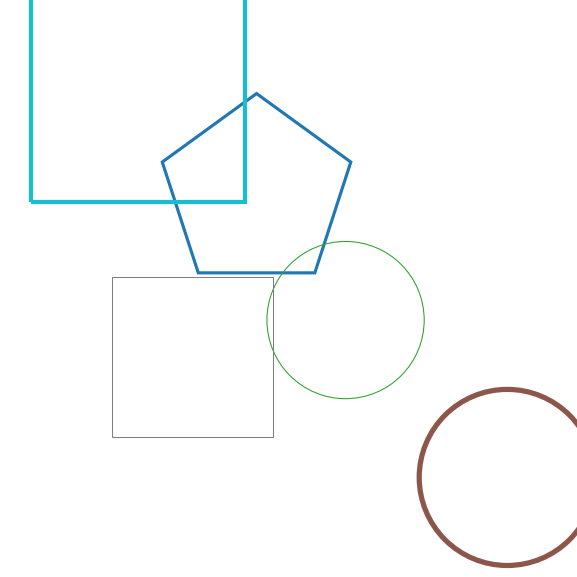[{"shape": "pentagon", "thickness": 1.5, "radius": 0.86, "center": [0.444, 0.666]}, {"shape": "circle", "thickness": 0.5, "radius": 0.68, "center": [0.598, 0.445]}, {"shape": "circle", "thickness": 2.5, "radius": 0.76, "center": [0.878, 0.172]}, {"shape": "square", "thickness": 0.5, "radius": 0.69, "center": [0.333, 0.381]}, {"shape": "square", "thickness": 2, "radius": 0.92, "center": [0.239, 0.834]}]